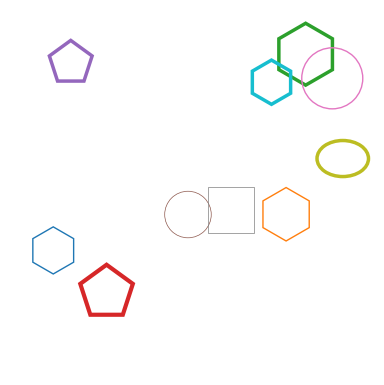[{"shape": "hexagon", "thickness": 1, "radius": 0.31, "center": [0.138, 0.35]}, {"shape": "hexagon", "thickness": 1, "radius": 0.35, "center": [0.743, 0.443]}, {"shape": "hexagon", "thickness": 2.5, "radius": 0.4, "center": [0.794, 0.859]}, {"shape": "pentagon", "thickness": 3, "radius": 0.36, "center": [0.277, 0.241]}, {"shape": "pentagon", "thickness": 2.5, "radius": 0.29, "center": [0.184, 0.837]}, {"shape": "circle", "thickness": 0.5, "radius": 0.3, "center": [0.488, 0.443]}, {"shape": "circle", "thickness": 1, "radius": 0.4, "center": [0.863, 0.797]}, {"shape": "square", "thickness": 0.5, "radius": 0.3, "center": [0.6, 0.455]}, {"shape": "oval", "thickness": 2.5, "radius": 0.33, "center": [0.89, 0.588]}, {"shape": "hexagon", "thickness": 2.5, "radius": 0.29, "center": [0.705, 0.786]}]